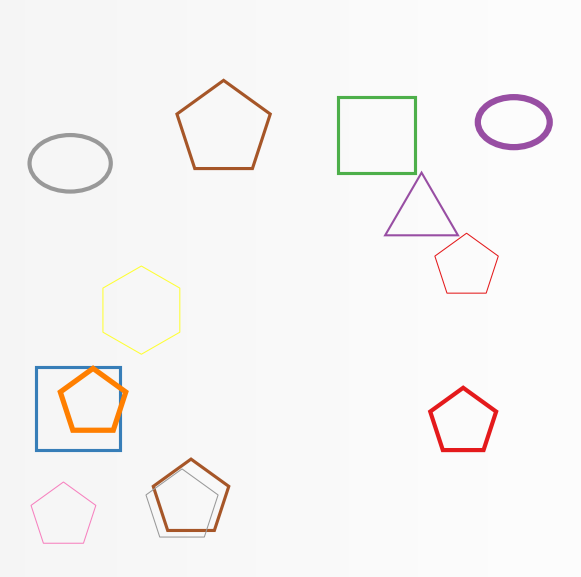[{"shape": "pentagon", "thickness": 0.5, "radius": 0.29, "center": [0.803, 0.538]}, {"shape": "pentagon", "thickness": 2, "radius": 0.3, "center": [0.797, 0.268]}, {"shape": "square", "thickness": 1.5, "radius": 0.36, "center": [0.134, 0.292]}, {"shape": "square", "thickness": 1.5, "radius": 0.33, "center": [0.648, 0.765]}, {"shape": "oval", "thickness": 3, "radius": 0.31, "center": [0.884, 0.788]}, {"shape": "triangle", "thickness": 1, "radius": 0.36, "center": [0.725, 0.628]}, {"shape": "pentagon", "thickness": 2.5, "radius": 0.3, "center": [0.16, 0.302]}, {"shape": "hexagon", "thickness": 0.5, "radius": 0.38, "center": [0.243, 0.462]}, {"shape": "pentagon", "thickness": 1.5, "radius": 0.42, "center": [0.385, 0.776]}, {"shape": "pentagon", "thickness": 1.5, "radius": 0.34, "center": [0.329, 0.136]}, {"shape": "pentagon", "thickness": 0.5, "radius": 0.29, "center": [0.109, 0.106]}, {"shape": "oval", "thickness": 2, "radius": 0.35, "center": [0.121, 0.716]}, {"shape": "pentagon", "thickness": 0.5, "radius": 0.33, "center": [0.313, 0.122]}]